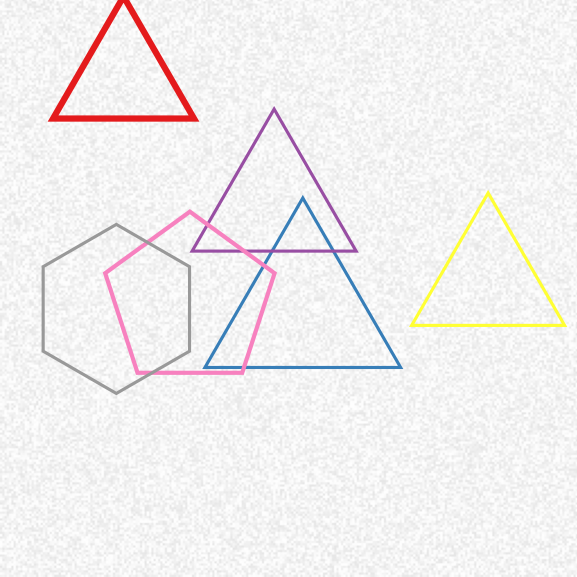[{"shape": "triangle", "thickness": 3, "radius": 0.7, "center": [0.214, 0.864]}, {"shape": "triangle", "thickness": 1.5, "radius": 0.98, "center": [0.524, 0.461]}, {"shape": "triangle", "thickness": 1.5, "radius": 0.82, "center": [0.475, 0.646]}, {"shape": "triangle", "thickness": 1.5, "radius": 0.76, "center": [0.845, 0.512]}, {"shape": "pentagon", "thickness": 2, "radius": 0.77, "center": [0.329, 0.478]}, {"shape": "hexagon", "thickness": 1.5, "radius": 0.73, "center": [0.201, 0.464]}]